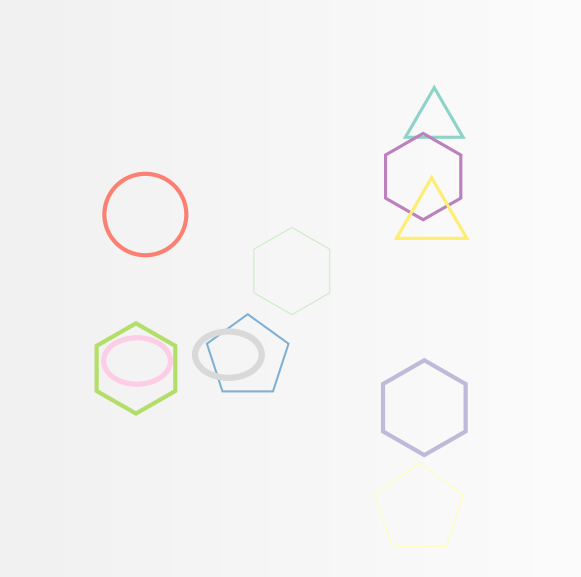[{"shape": "triangle", "thickness": 1.5, "radius": 0.29, "center": [0.747, 0.79]}, {"shape": "pentagon", "thickness": 0.5, "radius": 0.4, "center": [0.721, 0.118]}, {"shape": "hexagon", "thickness": 2, "radius": 0.41, "center": [0.73, 0.293]}, {"shape": "circle", "thickness": 2, "radius": 0.35, "center": [0.25, 0.628]}, {"shape": "pentagon", "thickness": 1, "radius": 0.37, "center": [0.426, 0.381]}, {"shape": "hexagon", "thickness": 2, "radius": 0.39, "center": [0.234, 0.361]}, {"shape": "oval", "thickness": 2.5, "radius": 0.29, "center": [0.236, 0.374]}, {"shape": "oval", "thickness": 3, "radius": 0.29, "center": [0.393, 0.385]}, {"shape": "hexagon", "thickness": 1.5, "radius": 0.37, "center": [0.728, 0.693]}, {"shape": "hexagon", "thickness": 0.5, "radius": 0.38, "center": [0.502, 0.53]}, {"shape": "triangle", "thickness": 1.5, "radius": 0.35, "center": [0.743, 0.621]}]